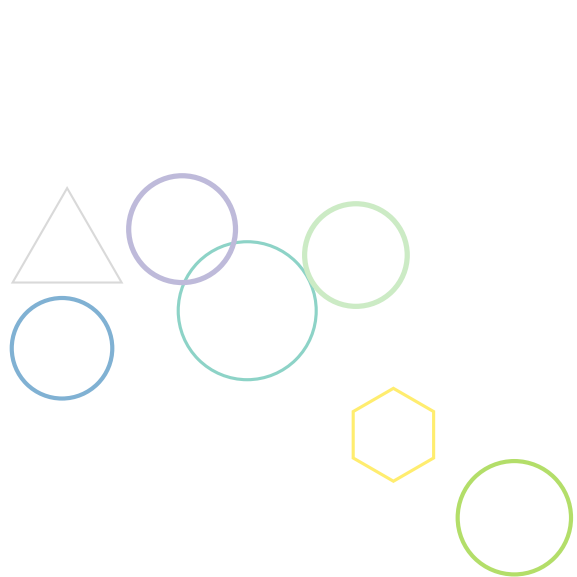[{"shape": "circle", "thickness": 1.5, "radius": 0.6, "center": [0.428, 0.461]}, {"shape": "circle", "thickness": 2.5, "radius": 0.46, "center": [0.315, 0.602]}, {"shape": "circle", "thickness": 2, "radius": 0.44, "center": [0.107, 0.396]}, {"shape": "circle", "thickness": 2, "radius": 0.49, "center": [0.891, 0.103]}, {"shape": "triangle", "thickness": 1, "radius": 0.54, "center": [0.116, 0.564]}, {"shape": "circle", "thickness": 2.5, "radius": 0.44, "center": [0.616, 0.557]}, {"shape": "hexagon", "thickness": 1.5, "radius": 0.4, "center": [0.681, 0.246]}]